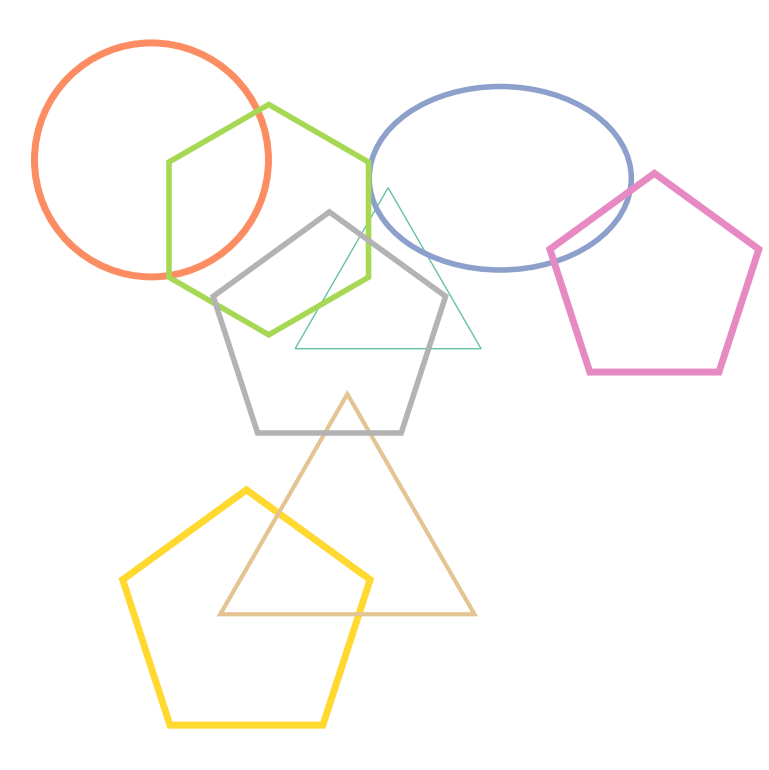[{"shape": "triangle", "thickness": 0.5, "radius": 0.7, "center": [0.504, 0.617]}, {"shape": "circle", "thickness": 2.5, "radius": 0.76, "center": [0.197, 0.792]}, {"shape": "oval", "thickness": 2, "radius": 0.85, "center": [0.65, 0.769]}, {"shape": "pentagon", "thickness": 2.5, "radius": 0.71, "center": [0.85, 0.632]}, {"shape": "hexagon", "thickness": 2, "radius": 0.75, "center": [0.349, 0.715]}, {"shape": "pentagon", "thickness": 2.5, "radius": 0.84, "center": [0.32, 0.195]}, {"shape": "triangle", "thickness": 1.5, "radius": 0.95, "center": [0.451, 0.298]}, {"shape": "pentagon", "thickness": 2, "radius": 0.79, "center": [0.428, 0.566]}]